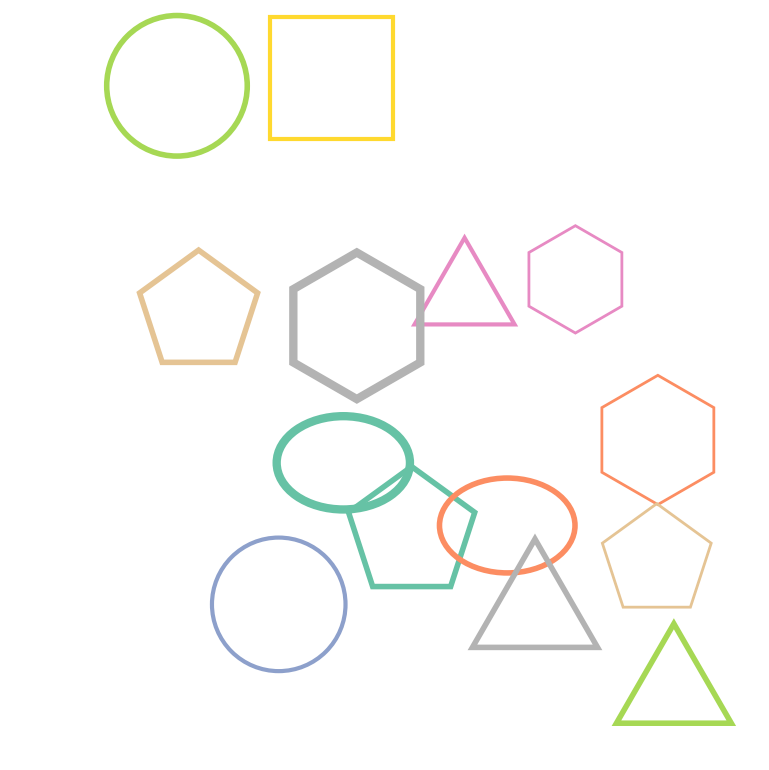[{"shape": "pentagon", "thickness": 2, "radius": 0.43, "center": [0.535, 0.308]}, {"shape": "oval", "thickness": 3, "radius": 0.43, "center": [0.446, 0.399]}, {"shape": "oval", "thickness": 2, "radius": 0.44, "center": [0.659, 0.318]}, {"shape": "hexagon", "thickness": 1, "radius": 0.42, "center": [0.854, 0.429]}, {"shape": "circle", "thickness": 1.5, "radius": 0.43, "center": [0.362, 0.215]}, {"shape": "triangle", "thickness": 1.5, "radius": 0.37, "center": [0.603, 0.616]}, {"shape": "hexagon", "thickness": 1, "radius": 0.35, "center": [0.747, 0.637]}, {"shape": "triangle", "thickness": 2, "radius": 0.43, "center": [0.875, 0.104]}, {"shape": "circle", "thickness": 2, "radius": 0.46, "center": [0.23, 0.889]}, {"shape": "square", "thickness": 1.5, "radius": 0.4, "center": [0.43, 0.899]}, {"shape": "pentagon", "thickness": 1, "radius": 0.37, "center": [0.853, 0.272]}, {"shape": "pentagon", "thickness": 2, "radius": 0.4, "center": [0.258, 0.595]}, {"shape": "triangle", "thickness": 2, "radius": 0.47, "center": [0.695, 0.206]}, {"shape": "hexagon", "thickness": 3, "radius": 0.48, "center": [0.463, 0.577]}]